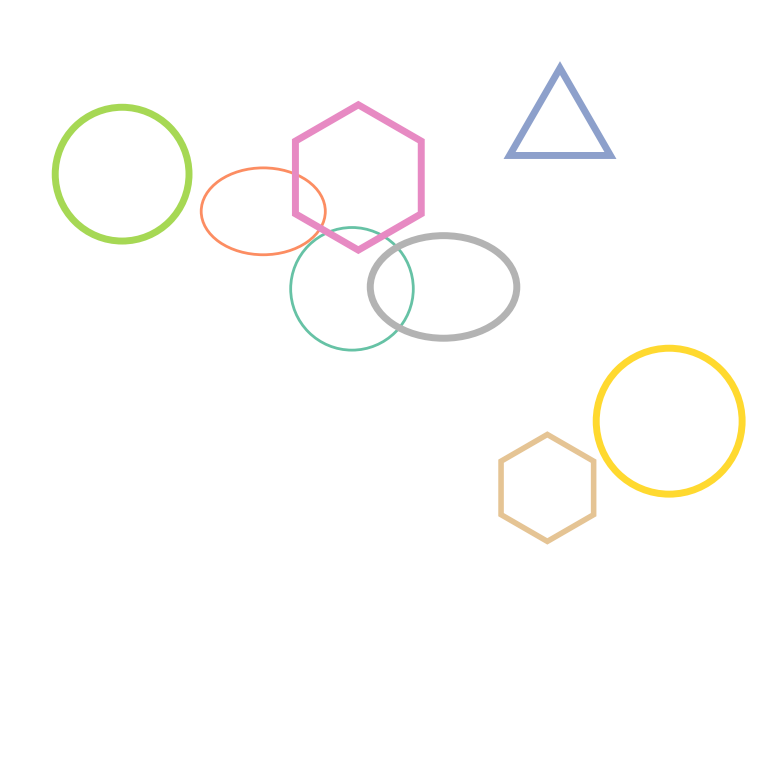[{"shape": "circle", "thickness": 1, "radius": 0.4, "center": [0.457, 0.625]}, {"shape": "oval", "thickness": 1, "radius": 0.4, "center": [0.342, 0.726]}, {"shape": "triangle", "thickness": 2.5, "radius": 0.38, "center": [0.727, 0.836]}, {"shape": "hexagon", "thickness": 2.5, "radius": 0.47, "center": [0.465, 0.77]}, {"shape": "circle", "thickness": 2.5, "radius": 0.43, "center": [0.159, 0.774]}, {"shape": "circle", "thickness": 2.5, "radius": 0.47, "center": [0.869, 0.453]}, {"shape": "hexagon", "thickness": 2, "radius": 0.35, "center": [0.711, 0.366]}, {"shape": "oval", "thickness": 2.5, "radius": 0.48, "center": [0.576, 0.627]}]